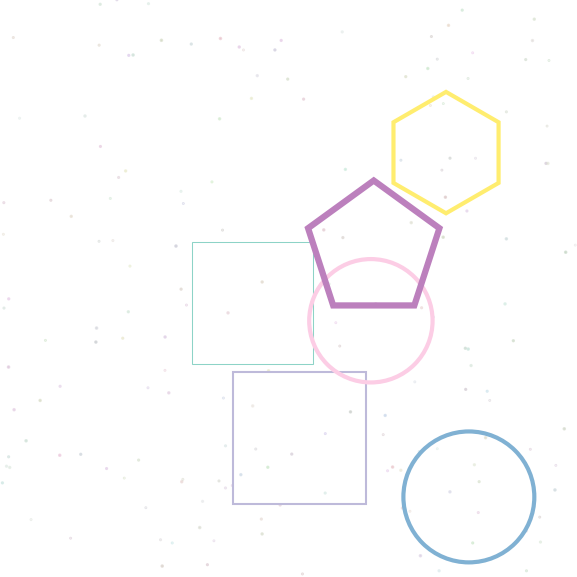[{"shape": "square", "thickness": 0.5, "radius": 0.53, "center": [0.437, 0.475]}, {"shape": "square", "thickness": 1, "radius": 0.57, "center": [0.519, 0.24]}, {"shape": "circle", "thickness": 2, "radius": 0.57, "center": [0.812, 0.139]}, {"shape": "circle", "thickness": 2, "radius": 0.53, "center": [0.642, 0.444]}, {"shape": "pentagon", "thickness": 3, "radius": 0.6, "center": [0.647, 0.567]}, {"shape": "hexagon", "thickness": 2, "radius": 0.53, "center": [0.772, 0.735]}]